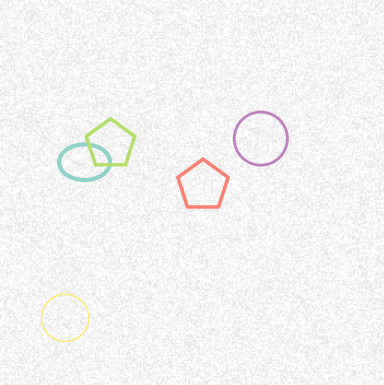[{"shape": "oval", "thickness": 3, "radius": 0.33, "center": [0.22, 0.579]}, {"shape": "pentagon", "thickness": 2.5, "radius": 0.34, "center": [0.527, 0.518]}, {"shape": "pentagon", "thickness": 2.5, "radius": 0.33, "center": [0.287, 0.626]}, {"shape": "circle", "thickness": 2, "radius": 0.35, "center": [0.677, 0.64]}, {"shape": "circle", "thickness": 1, "radius": 0.31, "center": [0.169, 0.174]}]